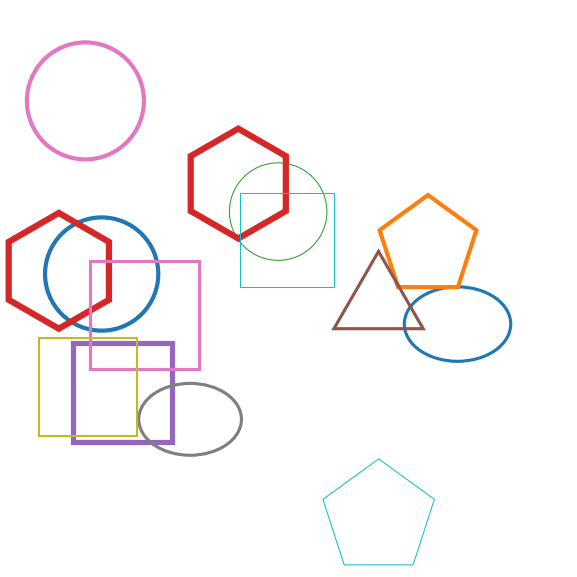[{"shape": "oval", "thickness": 1.5, "radius": 0.46, "center": [0.792, 0.438]}, {"shape": "circle", "thickness": 2, "radius": 0.49, "center": [0.176, 0.525]}, {"shape": "pentagon", "thickness": 2, "radius": 0.44, "center": [0.741, 0.573]}, {"shape": "circle", "thickness": 0.5, "radius": 0.42, "center": [0.482, 0.633]}, {"shape": "hexagon", "thickness": 3, "radius": 0.5, "center": [0.102, 0.53]}, {"shape": "hexagon", "thickness": 3, "radius": 0.48, "center": [0.413, 0.681]}, {"shape": "square", "thickness": 2.5, "radius": 0.43, "center": [0.213, 0.32]}, {"shape": "triangle", "thickness": 1.5, "radius": 0.45, "center": [0.655, 0.475]}, {"shape": "square", "thickness": 1.5, "radius": 0.47, "center": [0.251, 0.454]}, {"shape": "circle", "thickness": 2, "radius": 0.51, "center": [0.148, 0.824]}, {"shape": "oval", "thickness": 1.5, "radius": 0.44, "center": [0.329, 0.273]}, {"shape": "square", "thickness": 1, "radius": 0.43, "center": [0.153, 0.329]}, {"shape": "square", "thickness": 0.5, "radius": 0.4, "center": [0.497, 0.584]}, {"shape": "pentagon", "thickness": 0.5, "radius": 0.51, "center": [0.656, 0.103]}]